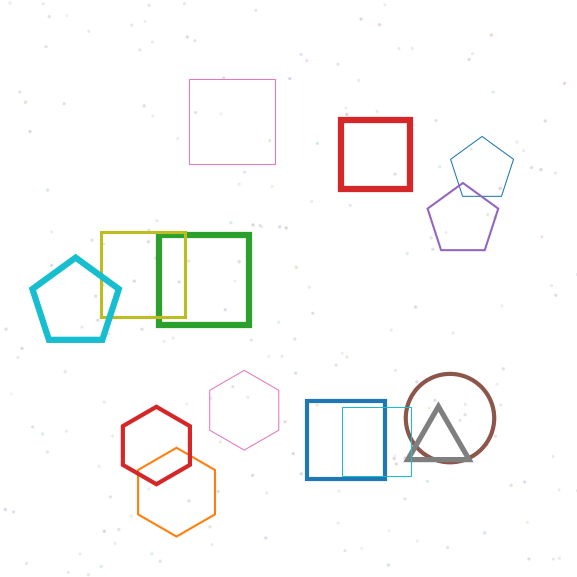[{"shape": "pentagon", "thickness": 0.5, "radius": 0.29, "center": [0.835, 0.706]}, {"shape": "square", "thickness": 2, "radius": 0.34, "center": [0.6, 0.238]}, {"shape": "hexagon", "thickness": 1, "radius": 0.38, "center": [0.306, 0.147]}, {"shape": "square", "thickness": 3, "radius": 0.39, "center": [0.354, 0.514]}, {"shape": "square", "thickness": 3, "radius": 0.3, "center": [0.65, 0.731]}, {"shape": "hexagon", "thickness": 2, "radius": 0.34, "center": [0.271, 0.228]}, {"shape": "pentagon", "thickness": 1, "radius": 0.32, "center": [0.802, 0.618]}, {"shape": "circle", "thickness": 2, "radius": 0.38, "center": [0.779, 0.275]}, {"shape": "square", "thickness": 0.5, "radius": 0.37, "center": [0.402, 0.789]}, {"shape": "hexagon", "thickness": 0.5, "radius": 0.35, "center": [0.423, 0.289]}, {"shape": "triangle", "thickness": 2.5, "radius": 0.31, "center": [0.759, 0.234]}, {"shape": "square", "thickness": 1.5, "radius": 0.36, "center": [0.248, 0.524]}, {"shape": "square", "thickness": 0.5, "radius": 0.3, "center": [0.651, 0.234]}, {"shape": "pentagon", "thickness": 3, "radius": 0.39, "center": [0.131, 0.474]}]